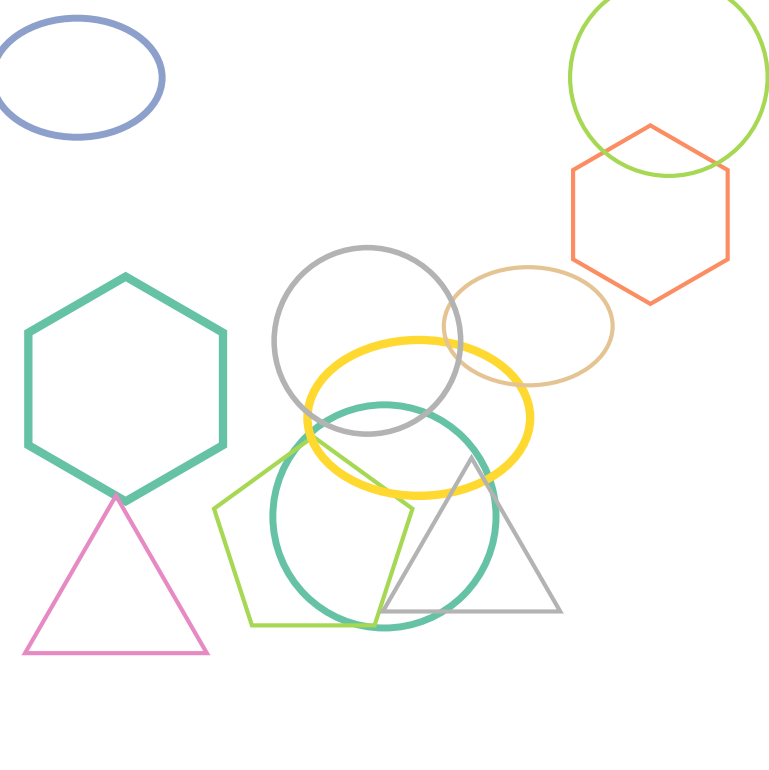[{"shape": "hexagon", "thickness": 3, "radius": 0.73, "center": [0.163, 0.495]}, {"shape": "circle", "thickness": 2.5, "radius": 0.72, "center": [0.499, 0.329]}, {"shape": "hexagon", "thickness": 1.5, "radius": 0.58, "center": [0.845, 0.721]}, {"shape": "oval", "thickness": 2.5, "radius": 0.55, "center": [0.1, 0.899]}, {"shape": "triangle", "thickness": 1.5, "radius": 0.68, "center": [0.151, 0.22]}, {"shape": "circle", "thickness": 1.5, "radius": 0.64, "center": [0.869, 0.9]}, {"shape": "pentagon", "thickness": 1.5, "radius": 0.68, "center": [0.407, 0.297]}, {"shape": "oval", "thickness": 3, "radius": 0.72, "center": [0.544, 0.457]}, {"shape": "oval", "thickness": 1.5, "radius": 0.55, "center": [0.686, 0.576]}, {"shape": "circle", "thickness": 2, "radius": 0.61, "center": [0.477, 0.557]}, {"shape": "triangle", "thickness": 1.5, "radius": 0.67, "center": [0.612, 0.272]}]